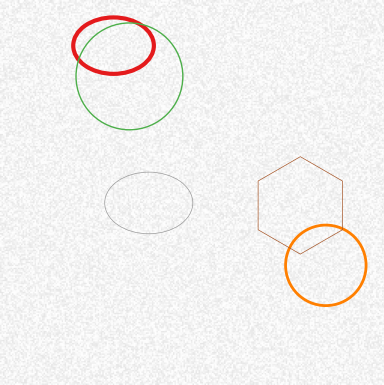[{"shape": "oval", "thickness": 3, "radius": 0.52, "center": [0.295, 0.881]}, {"shape": "circle", "thickness": 1, "radius": 0.69, "center": [0.336, 0.802]}, {"shape": "circle", "thickness": 2, "radius": 0.52, "center": [0.846, 0.311]}, {"shape": "hexagon", "thickness": 0.5, "radius": 0.63, "center": [0.78, 0.467]}, {"shape": "oval", "thickness": 0.5, "radius": 0.57, "center": [0.386, 0.473]}]